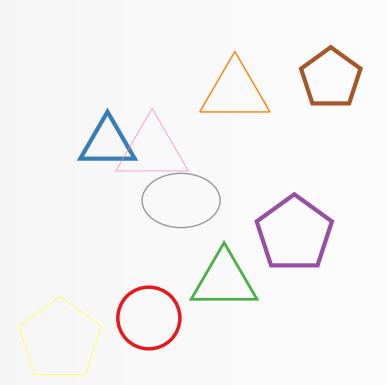[{"shape": "circle", "thickness": 2.5, "radius": 0.4, "center": [0.384, 0.174]}, {"shape": "triangle", "thickness": 3, "radius": 0.41, "center": [0.277, 0.628]}, {"shape": "triangle", "thickness": 2, "radius": 0.49, "center": [0.578, 0.272]}, {"shape": "pentagon", "thickness": 3, "radius": 0.51, "center": [0.76, 0.393]}, {"shape": "triangle", "thickness": 1, "radius": 0.52, "center": [0.606, 0.762]}, {"shape": "pentagon", "thickness": 0.5, "radius": 0.56, "center": [0.155, 0.118]}, {"shape": "pentagon", "thickness": 3, "radius": 0.4, "center": [0.854, 0.797]}, {"shape": "triangle", "thickness": 0.5, "radius": 0.54, "center": [0.393, 0.61]}, {"shape": "oval", "thickness": 1, "radius": 0.5, "center": [0.467, 0.479]}]